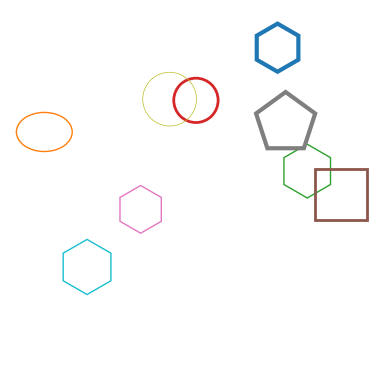[{"shape": "hexagon", "thickness": 3, "radius": 0.31, "center": [0.721, 0.876]}, {"shape": "oval", "thickness": 1, "radius": 0.36, "center": [0.115, 0.657]}, {"shape": "hexagon", "thickness": 1, "radius": 0.35, "center": [0.798, 0.556]}, {"shape": "circle", "thickness": 2, "radius": 0.29, "center": [0.509, 0.739]}, {"shape": "square", "thickness": 2, "radius": 0.34, "center": [0.886, 0.495]}, {"shape": "hexagon", "thickness": 1, "radius": 0.31, "center": [0.365, 0.456]}, {"shape": "pentagon", "thickness": 3, "radius": 0.4, "center": [0.742, 0.68]}, {"shape": "circle", "thickness": 0.5, "radius": 0.35, "center": [0.441, 0.743]}, {"shape": "hexagon", "thickness": 1, "radius": 0.36, "center": [0.226, 0.307]}]